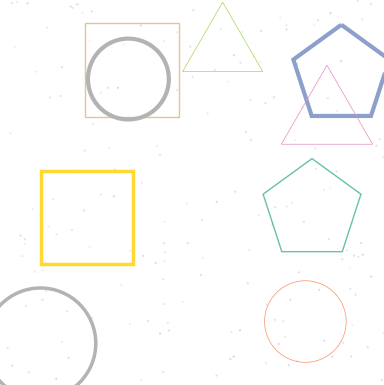[{"shape": "pentagon", "thickness": 1, "radius": 0.67, "center": [0.81, 0.454]}, {"shape": "circle", "thickness": 0.5, "radius": 0.53, "center": [0.793, 0.165]}, {"shape": "pentagon", "thickness": 3, "radius": 0.65, "center": [0.887, 0.805]}, {"shape": "triangle", "thickness": 0.5, "radius": 0.68, "center": [0.849, 0.694]}, {"shape": "triangle", "thickness": 0.5, "radius": 0.6, "center": [0.578, 0.874]}, {"shape": "square", "thickness": 2.5, "radius": 0.6, "center": [0.226, 0.436]}, {"shape": "square", "thickness": 1, "radius": 0.61, "center": [0.342, 0.817]}, {"shape": "circle", "thickness": 2.5, "radius": 0.72, "center": [0.105, 0.108]}, {"shape": "circle", "thickness": 3, "radius": 0.52, "center": [0.334, 0.795]}]